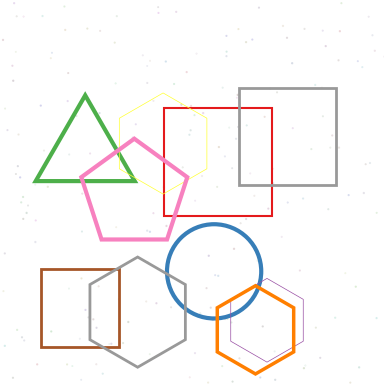[{"shape": "square", "thickness": 1.5, "radius": 0.7, "center": [0.566, 0.579]}, {"shape": "circle", "thickness": 3, "radius": 0.61, "center": [0.556, 0.295]}, {"shape": "triangle", "thickness": 3, "radius": 0.74, "center": [0.221, 0.604]}, {"shape": "hexagon", "thickness": 0.5, "radius": 0.54, "center": [0.693, 0.168]}, {"shape": "hexagon", "thickness": 2.5, "radius": 0.57, "center": [0.664, 0.143]}, {"shape": "hexagon", "thickness": 0.5, "radius": 0.66, "center": [0.424, 0.627]}, {"shape": "square", "thickness": 2, "radius": 0.51, "center": [0.207, 0.199]}, {"shape": "pentagon", "thickness": 3, "radius": 0.72, "center": [0.349, 0.495]}, {"shape": "square", "thickness": 2, "radius": 0.63, "center": [0.746, 0.645]}, {"shape": "hexagon", "thickness": 2, "radius": 0.72, "center": [0.358, 0.189]}]